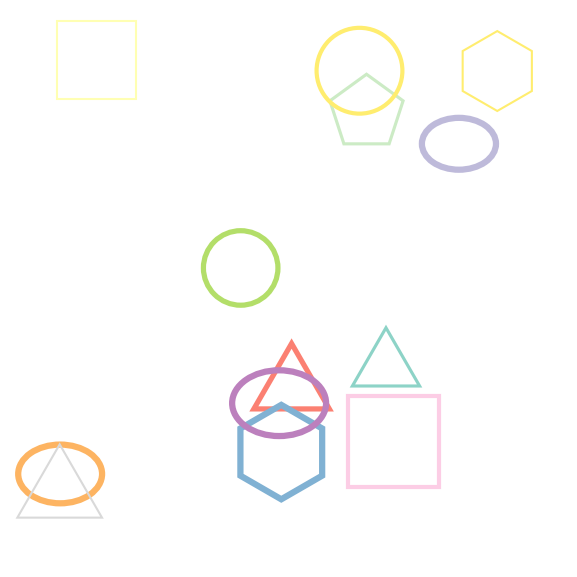[{"shape": "triangle", "thickness": 1.5, "radius": 0.34, "center": [0.668, 0.364]}, {"shape": "square", "thickness": 1, "radius": 0.34, "center": [0.167, 0.896]}, {"shape": "oval", "thickness": 3, "radius": 0.32, "center": [0.795, 0.75]}, {"shape": "triangle", "thickness": 2.5, "radius": 0.38, "center": [0.505, 0.329]}, {"shape": "hexagon", "thickness": 3, "radius": 0.41, "center": [0.487, 0.216]}, {"shape": "oval", "thickness": 3, "radius": 0.36, "center": [0.104, 0.178]}, {"shape": "circle", "thickness": 2.5, "radius": 0.32, "center": [0.417, 0.535]}, {"shape": "square", "thickness": 2, "radius": 0.39, "center": [0.681, 0.234]}, {"shape": "triangle", "thickness": 1, "radius": 0.42, "center": [0.103, 0.145]}, {"shape": "oval", "thickness": 3, "radius": 0.41, "center": [0.483, 0.301]}, {"shape": "pentagon", "thickness": 1.5, "radius": 0.33, "center": [0.635, 0.804]}, {"shape": "hexagon", "thickness": 1, "radius": 0.35, "center": [0.861, 0.876]}, {"shape": "circle", "thickness": 2, "radius": 0.37, "center": [0.622, 0.877]}]